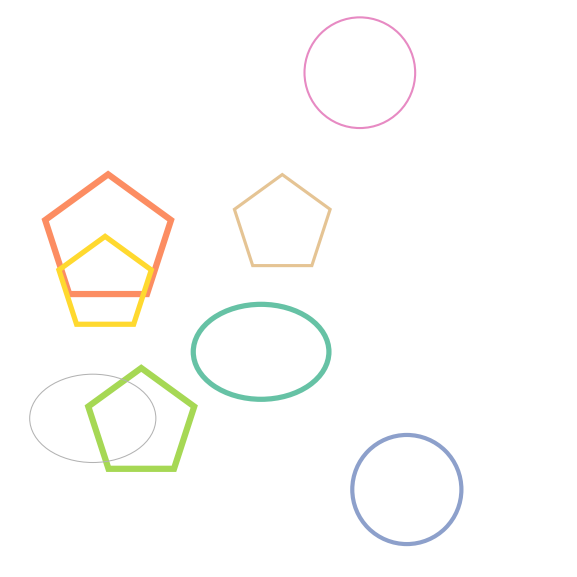[{"shape": "oval", "thickness": 2.5, "radius": 0.59, "center": [0.452, 0.39]}, {"shape": "pentagon", "thickness": 3, "radius": 0.57, "center": [0.187, 0.583]}, {"shape": "circle", "thickness": 2, "radius": 0.47, "center": [0.704, 0.151]}, {"shape": "circle", "thickness": 1, "radius": 0.48, "center": [0.623, 0.873]}, {"shape": "pentagon", "thickness": 3, "radius": 0.48, "center": [0.245, 0.265]}, {"shape": "pentagon", "thickness": 2.5, "radius": 0.42, "center": [0.182, 0.506]}, {"shape": "pentagon", "thickness": 1.5, "radius": 0.44, "center": [0.489, 0.61]}, {"shape": "oval", "thickness": 0.5, "radius": 0.55, "center": [0.161, 0.275]}]